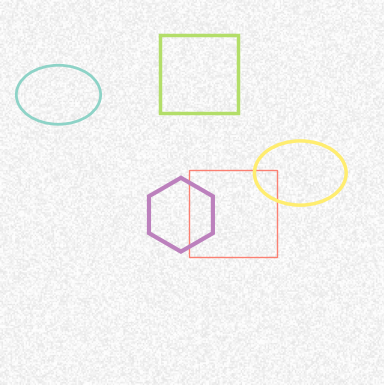[{"shape": "oval", "thickness": 2, "radius": 0.55, "center": [0.152, 0.754]}, {"shape": "square", "thickness": 1, "radius": 0.57, "center": [0.605, 0.445]}, {"shape": "square", "thickness": 2.5, "radius": 0.51, "center": [0.516, 0.808]}, {"shape": "hexagon", "thickness": 3, "radius": 0.48, "center": [0.47, 0.442]}, {"shape": "oval", "thickness": 2.5, "radius": 0.6, "center": [0.78, 0.551]}]